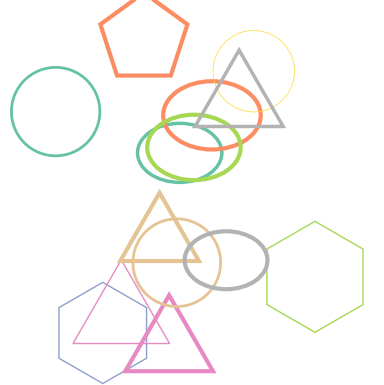[{"shape": "circle", "thickness": 2, "radius": 0.57, "center": [0.145, 0.71]}, {"shape": "oval", "thickness": 2.5, "radius": 0.55, "center": [0.467, 0.603]}, {"shape": "pentagon", "thickness": 3, "radius": 0.59, "center": [0.374, 0.9]}, {"shape": "oval", "thickness": 3, "radius": 0.63, "center": [0.551, 0.7]}, {"shape": "hexagon", "thickness": 1, "radius": 0.66, "center": [0.267, 0.135]}, {"shape": "triangle", "thickness": 1, "radius": 0.72, "center": [0.315, 0.18]}, {"shape": "triangle", "thickness": 3, "radius": 0.66, "center": [0.439, 0.102]}, {"shape": "oval", "thickness": 3, "radius": 0.61, "center": [0.504, 0.617]}, {"shape": "hexagon", "thickness": 1, "radius": 0.72, "center": [0.818, 0.281]}, {"shape": "circle", "thickness": 0.5, "radius": 0.53, "center": [0.659, 0.815]}, {"shape": "triangle", "thickness": 3, "radius": 0.59, "center": [0.414, 0.381]}, {"shape": "circle", "thickness": 2, "radius": 0.57, "center": [0.459, 0.318]}, {"shape": "triangle", "thickness": 2.5, "radius": 0.66, "center": [0.621, 0.738]}, {"shape": "oval", "thickness": 3, "radius": 0.54, "center": [0.587, 0.324]}]